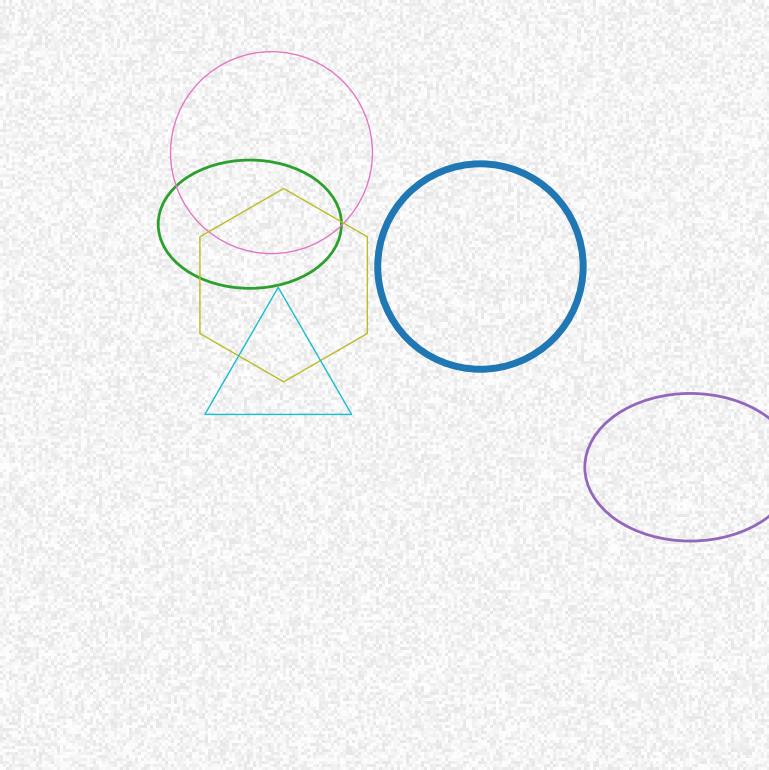[{"shape": "circle", "thickness": 2.5, "radius": 0.67, "center": [0.624, 0.654]}, {"shape": "oval", "thickness": 1, "radius": 0.59, "center": [0.324, 0.709]}, {"shape": "oval", "thickness": 1, "radius": 0.68, "center": [0.896, 0.393]}, {"shape": "circle", "thickness": 0.5, "radius": 0.66, "center": [0.353, 0.802]}, {"shape": "hexagon", "thickness": 0.5, "radius": 0.63, "center": [0.368, 0.63]}, {"shape": "triangle", "thickness": 0.5, "radius": 0.55, "center": [0.361, 0.517]}]